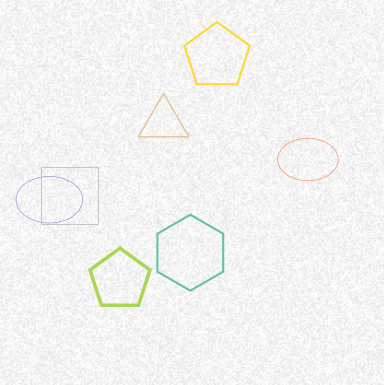[{"shape": "hexagon", "thickness": 1.5, "radius": 0.49, "center": [0.494, 0.344]}, {"shape": "oval", "thickness": 0.5, "radius": 0.39, "center": [0.8, 0.586]}, {"shape": "oval", "thickness": 0.5, "radius": 0.43, "center": [0.128, 0.481]}, {"shape": "pentagon", "thickness": 2.5, "radius": 0.41, "center": [0.312, 0.273]}, {"shape": "pentagon", "thickness": 1.5, "radius": 0.45, "center": [0.564, 0.853]}, {"shape": "triangle", "thickness": 1, "radius": 0.38, "center": [0.425, 0.682]}, {"shape": "square", "thickness": 0.5, "radius": 0.36, "center": [0.18, 0.492]}]